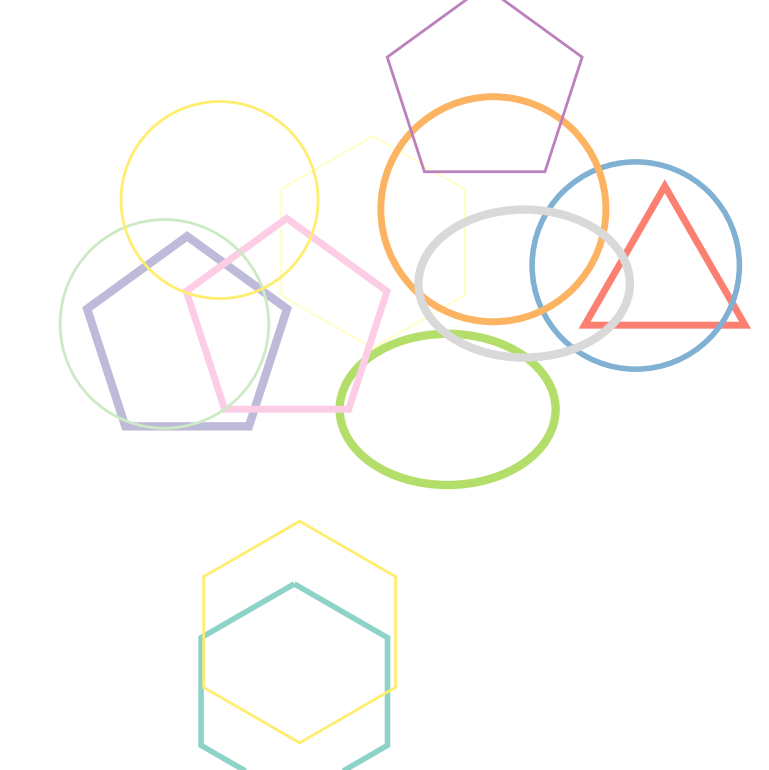[{"shape": "hexagon", "thickness": 2, "radius": 0.7, "center": [0.382, 0.102]}, {"shape": "hexagon", "thickness": 0.5, "radius": 0.69, "center": [0.484, 0.685]}, {"shape": "pentagon", "thickness": 3, "radius": 0.68, "center": [0.243, 0.557]}, {"shape": "triangle", "thickness": 2.5, "radius": 0.6, "center": [0.863, 0.638]}, {"shape": "circle", "thickness": 2, "radius": 0.67, "center": [0.826, 0.655]}, {"shape": "circle", "thickness": 2.5, "radius": 0.73, "center": [0.641, 0.728]}, {"shape": "oval", "thickness": 3, "radius": 0.7, "center": [0.581, 0.468]}, {"shape": "pentagon", "thickness": 2.5, "radius": 0.69, "center": [0.372, 0.579]}, {"shape": "oval", "thickness": 3, "radius": 0.69, "center": [0.681, 0.632]}, {"shape": "pentagon", "thickness": 1, "radius": 0.67, "center": [0.629, 0.885]}, {"shape": "circle", "thickness": 1, "radius": 0.68, "center": [0.214, 0.579]}, {"shape": "hexagon", "thickness": 1, "radius": 0.72, "center": [0.389, 0.179]}, {"shape": "circle", "thickness": 1, "radius": 0.64, "center": [0.285, 0.74]}]